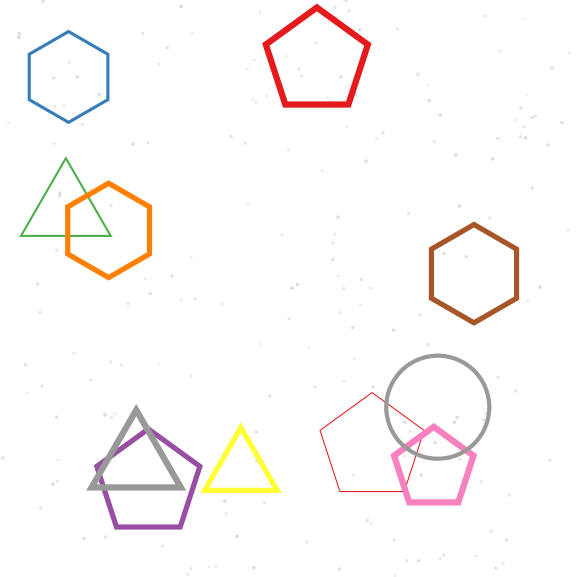[{"shape": "pentagon", "thickness": 0.5, "radius": 0.47, "center": [0.644, 0.225]}, {"shape": "pentagon", "thickness": 3, "radius": 0.46, "center": [0.549, 0.893]}, {"shape": "hexagon", "thickness": 1.5, "radius": 0.39, "center": [0.119, 0.866]}, {"shape": "triangle", "thickness": 1, "radius": 0.45, "center": [0.114, 0.635]}, {"shape": "pentagon", "thickness": 2.5, "radius": 0.47, "center": [0.257, 0.162]}, {"shape": "hexagon", "thickness": 2.5, "radius": 0.41, "center": [0.188, 0.6]}, {"shape": "triangle", "thickness": 2.5, "radius": 0.36, "center": [0.417, 0.186]}, {"shape": "hexagon", "thickness": 2.5, "radius": 0.43, "center": [0.821, 0.525]}, {"shape": "pentagon", "thickness": 3, "radius": 0.36, "center": [0.751, 0.188]}, {"shape": "circle", "thickness": 2, "radius": 0.45, "center": [0.758, 0.294]}, {"shape": "triangle", "thickness": 3, "radius": 0.45, "center": [0.236, 0.2]}]